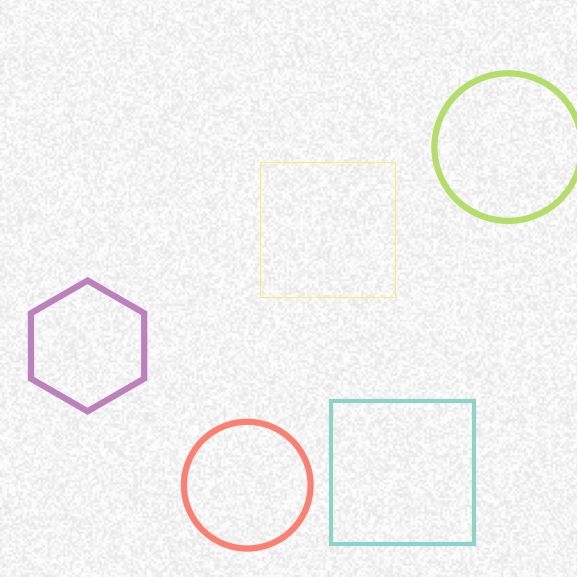[{"shape": "square", "thickness": 2, "radius": 0.62, "center": [0.697, 0.181]}, {"shape": "circle", "thickness": 3, "radius": 0.55, "center": [0.428, 0.159]}, {"shape": "circle", "thickness": 3, "radius": 0.64, "center": [0.88, 0.744]}, {"shape": "hexagon", "thickness": 3, "radius": 0.57, "center": [0.152, 0.4]}, {"shape": "square", "thickness": 0.5, "radius": 0.58, "center": [0.567, 0.602]}]